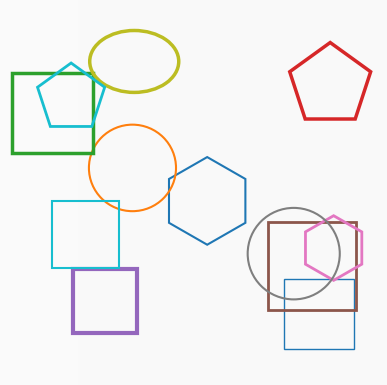[{"shape": "hexagon", "thickness": 1.5, "radius": 0.57, "center": [0.535, 0.478]}, {"shape": "square", "thickness": 1, "radius": 0.45, "center": [0.823, 0.184]}, {"shape": "circle", "thickness": 1.5, "radius": 0.56, "center": [0.342, 0.564]}, {"shape": "square", "thickness": 2.5, "radius": 0.52, "center": [0.136, 0.707]}, {"shape": "pentagon", "thickness": 2.5, "radius": 0.55, "center": [0.852, 0.78]}, {"shape": "square", "thickness": 3, "radius": 0.42, "center": [0.271, 0.218]}, {"shape": "square", "thickness": 2, "radius": 0.57, "center": [0.805, 0.309]}, {"shape": "hexagon", "thickness": 2, "radius": 0.42, "center": [0.861, 0.356]}, {"shape": "circle", "thickness": 1.5, "radius": 0.59, "center": [0.758, 0.341]}, {"shape": "oval", "thickness": 2.5, "radius": 0.57, "center": [0.346, 0.84]}, {"shape": "square", "thickness": 1.5, "radius": 0.43, "center": [0.22, 0.39]}, {"shape": "pentagon", "thickness": 2, "radius": 0.46, "center": [0.183, 0.745]}]